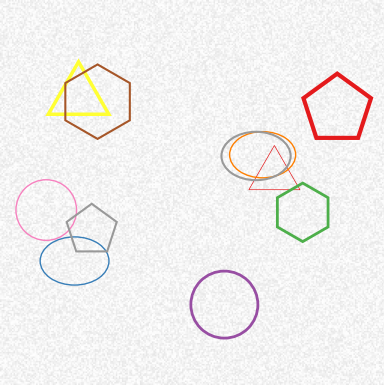[{"shape": "pentagon", "thickness": 3, "radius": 0.46, "center": [0.876, 0.716]}, {"shape": "triangle", "thickness": 0.5, "radius": 0.38, "center": [0.713, 0.546]}, {"shape": "oval", "thickness": 1, "radius": 0.45, "center": [0.194, 0.322]}, {"shape": "hexagon", "thickness": 2, "radius": 0.38, "center": [0.786, 0.449]}, {"shape": "circle", "thickness": 2, "radius": 0.44, "center": [0.583, 0.209]}, {"shape": "oval", "thickness": 1, "radius": 0.43, "center": [0.682, 0.598]}, {"shape": "triangle", "thickness": 2.5, "radius": 0.45, "center": [0.204, 0.749]}, {"shape": "hexagon", "thickness": 1.5, "radius": 0.48, "center": [0.253, 0.736]}, {"shape": "circle", "thickness": 1, "radius": 0.39, "center": [0.12, 0.454]}, {"shape": "pentagon", "thickness": 1.5, "radius": 0.34, "center": [0.238, 0.402]}, {"shape": "oval", "thickness": 1.5, "radius": 0.45, "center": [0.665, 0.595]}]